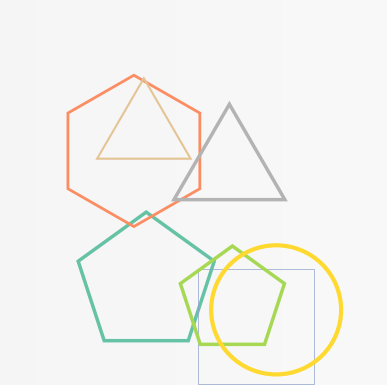[{"shape": "pentagon", "thickness": 2.5, "radius": 0.92, "center": [0.377, 0.264]}, {"shape": "hexagon", "thickness": 2, "radius": 0.98, "center": [0.345, 0.608]}, {"shape": "square", "thickness": 0.5, "radius": 0.75, "center": [0.662, 0.152]}, {"shape": "pentagon", "thickness": 2.5, "radius": 0.71, "center": [0.6, 0.22]}, {"shape": "circle", "thickness": 3, "radius": 0.84, "center": [0.713, 0.195]}, {"shape": "triangle", "thickness": 1.5, "radius": 0.7, "center": [0.371, 0.657]}, {"shape": "triangle", "thickness": 2.5, "radius": 0.83, "center": [0.592, 0.564]}]